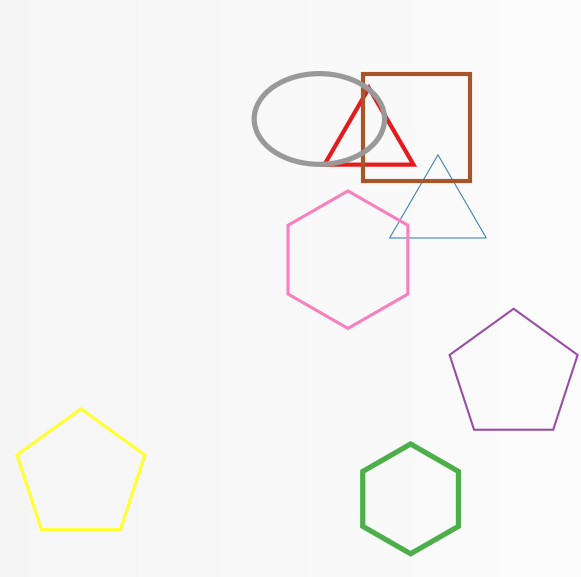[{"shape": "triangle", "thickness": 2, "radius": 0.44, "center": [0.635, 0.758]}, {"shape": "triangle", "thickness": 0.5, "radius": 0.48, "center": [0.753, 0.635]}, {"shape": "hexagon", "thickness": 2.5, "radius": 0.48, "center": [0.706, 0.135]}, {"shape": "pentagon", "thickness": 1, "radius": 0.58, "center": [0.884, 0.349]}, {"shape": "pentagon", "thickness": 1.5, "radius": 0.58, "center": [0.139, 0.176]}, {"shape": "square", "thickness": 2, "radius": 0.46, "center": [0.716, 0.778]}, {"shape": "hexagon", "thickness": 1.5, "radius": 0.6, "center": [0.599, 0.549]}, {"shape": "oval", "thickness": 2.5, "radius": 0.56, "center": [0.549, 0.793]}]